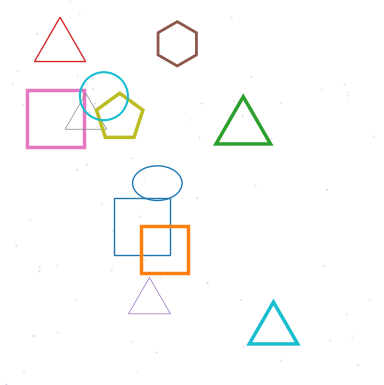[{"shape": "oval", "thickness": 1, "radius": 0.32, "center": [0.409, 0.524]}, {"shape": "square", "thickness": 1, "radius": 0.37, "center": [0.369, 0.412]}, {"shape": "square", "thickness": 2.5, "radius": 0.3, "center": [0.427, 0.352]}, {"shape": "triangle", "thickness": 2.5, "radius": 0.41, "center": [0.632, 0.667]}, {"shape": "triangle", "thickness": 1, "radius": 0.38, "center": [0.156, 0.879]}, {"shape": "triangle", "thickness": 0.5, "radius": 0.31, "center": [0.388, 0.216]}, {"shape": "hexagon", "thickness": 2, "radius": 0.29, "center": [0.46, 0.886]}, {"shape": "square", "thickness": 2.5, "radius": 0.37, "center": [0.144, 0.692]}, {"shape": "triangle", "thickness": 0.5, "radius": 0.31, "center": [0.223, 0.695]}, {"shape": "pentagon", "thickness": 2.5, "radius": 0.32, "center": [0.311, 0.694]}, {"shape": "triangle", "thickness": 2.5, "radius": 0.36, "center": [0.71, 0.143]}, {"shape": "circle", "thickness": 1.5, "radius": 0.31, "center": [0.27, 0.75]}]